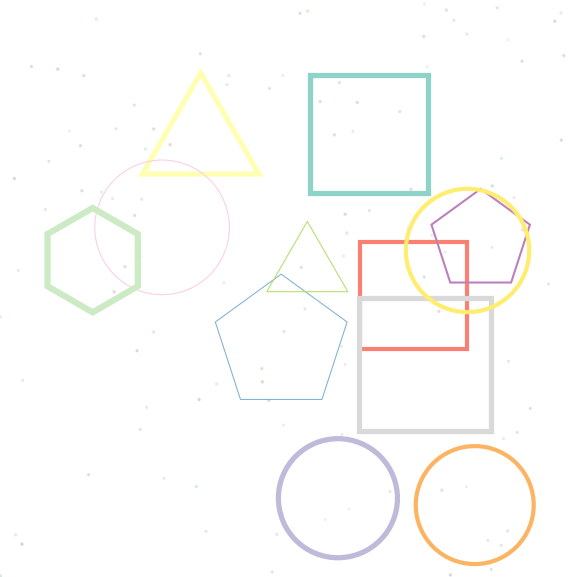[{"shape": "square", "thickness": 2.5, "radius": 0.51, "center": [0.639, 0.767]}, {"shape": "triangle", "thickness": 2.5, "radius": 0.58, "center": [0.347, 0.756]}, {"shape": "circle", "thickness": 2.5, "radius": 0.52, "center": [0.585, 0.136]}, {"shape": "square", "thickness": 2, "radius": 0.47, "center": [0.716, 0.488]}, {"shape": "pentagon", "thickness": 0.5, "radius": 0.6, "center": [0.487, 0.404]}, {"shape": "circle", "thickness": 2, "radius": 0.51, "center": [0.822, 0.125]}, {"shape": "triangle", "thickness": 0.5, "radius": 0.41, "center": [0.532, 0.535]}, {"shape": "circle", "thickness": 0.5, "radius": 0.58, "center": [0.281, 0.605]}, {"shape": "square", "thickness": 2.5, "radius": 0.57, "center": [0.736, 0.368]}, {"shape": "pentagon", "thickness": 1, "radius": 0.45, "center": [0.832, 0.582]}, {"shape": "hexagon", "thickness": 3, "radius": 0.45, "center": [0.16, 0.549]}, {"shape": "circle", "thickness": 2, "radius": 0.53, "center": [0.81, 0.565]}]